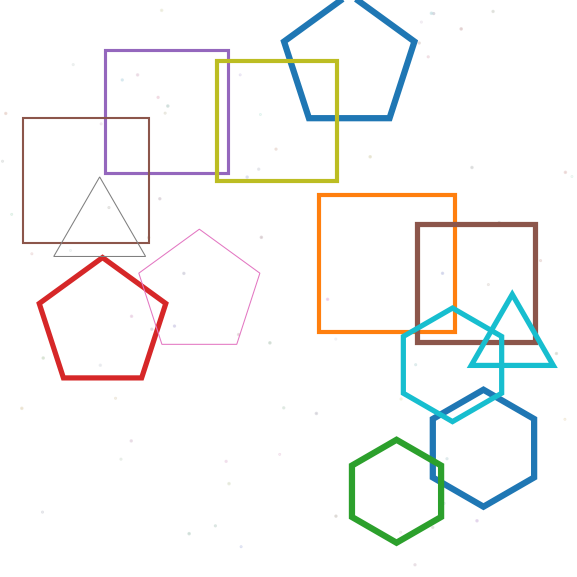[{"shape": "pentagon", "thickness": 3, "radius": 0.59, "center": [0.605, 0.891]}, {"shape": "hexagon", "thickness": 3, "radius": 0.51, "center": [0.837, 0.223]}, {"shape": "square", "thickness": 2, "radius": 0.59, "center": [0.67, 0.543]}, {"shape": "hexagon", "thickness": 3, "radius": 0.45, "center": [0.687, 0.148]}, {"shape": "pentagon", "thickness": 2.5, "radius": 0.58, "center": [0.178, 0.438]}, {"shape": "square", "thickness": 1.5, "radius": 0.53, "center": [0.289, 0.806]}, {"shape": "square", "thickness": 1, "radius": 0.54, "center": [0.149, 0.686]}, {"shape": "square", "thickness": 2.5, "radius": 0.51, "center": [0.824, 0.509]}, {"shape": "pentagon", "thickness": 0.5, "radius": 0.55, "center": [0.345, 0.492]}, {"shape": "triangle", "thickness": 0.5, "radius": 0.46, "center": [0.173, 0.601]}, {"shape": "square", "thickness": 2, "radius": 0.52, "center": [0.48, 0.79]}, {"shape": "triangle", "thickness": 2.5, "radius": 0.41, "center": [0.887, 0.407]}, {"shape": "hexagon", "thickness": 2.5, "radius": 0.49, "center": [0.784, 0.367]}]